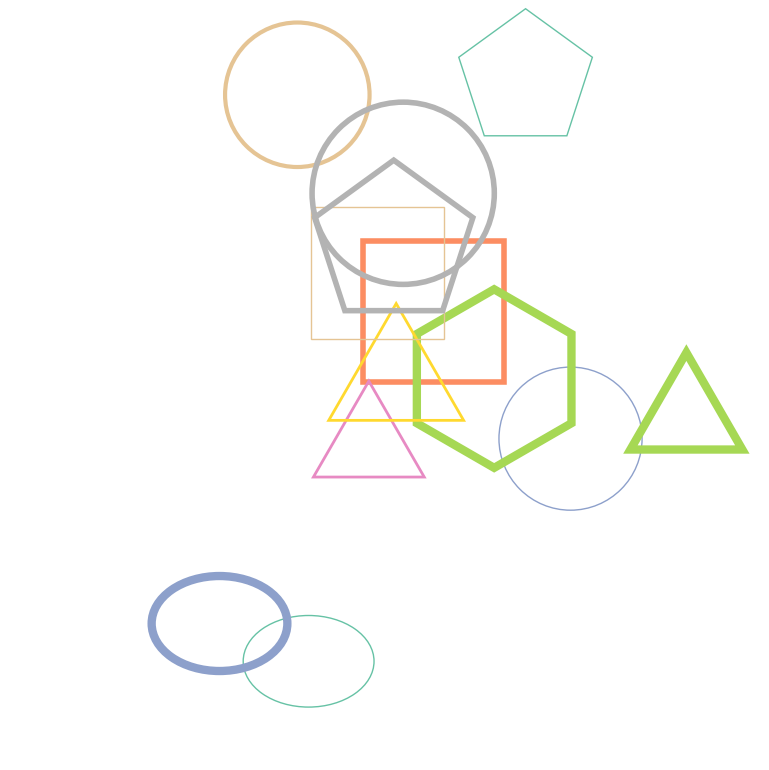[{"shape": "pentagon", "thickness": 0.5, "radius": 0.46, "center": [0.683, 0.897]}, {"shape": "oval", "thickness": 0.5, "radius": 0.42, "center": [0.401, 0.141]}, {"shape": "square", "thickness": 2, "radius": 0.46, "center": [0.563, 0.596]}, {"shape": "circle", "thickness": 0.5, "radius": 0.46, "center": [0.741, 0.43]}, {"shape": "oval", "thickness": 3, "radius": 0.44, "center": [0.285, 0.19]}, {"shape": "triangle", "thickness": 1, "radius": 0.42, "center": [0.479, 0.422]}, {"shape": "hexagon", "thickness": 3, "radius": 0.58, "center": [0.642, 0.508]}, {"shape": "triangle", "thickness": 3, "radius": 0.42, "center": [0.891, 0.458]}, {"shape": "triangle", "thickness": 1, "radius": 0.51, "center": [0.515, 0.505]}, {"shape": "square", "thickness": 0.5, "radius": 0.43, "center": [0.49, 0.645]}, {"shape": "circle", "thickness": 1.5, "radius": 0.47, "center": [0.386, 0.877]}, {"shape": "pentagon", "thickness": 2, "radius": 0.54, "center": [0.511, 0.684]}, {"shape": "circle", "thickness": 2, "radius": 0.59, "center": [0.524, 0.749]}]